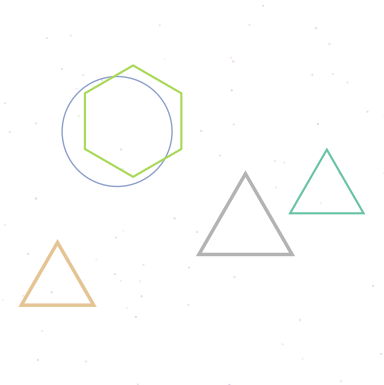[{"shape": "triangle", "thickness": 1.5, "radius": 0.55, "center": [0.849, 0.501]}, {"shape": "circle", "thickness": 1, "radius": 0.71, "center": [0.304, 0.658]}, {"shape": "hexagon", "thickness": 1.5, "radius": 0.72, "center": [0.346, 0.685]}, {"shape": "triangle", "thickness": 2.5, "radius": 0.54, "center": [0.149, 0.262]}, {"shape": "triangle", "thickness": 2.5, "radius": 0.7, "center": [0.638, 0.409]}]